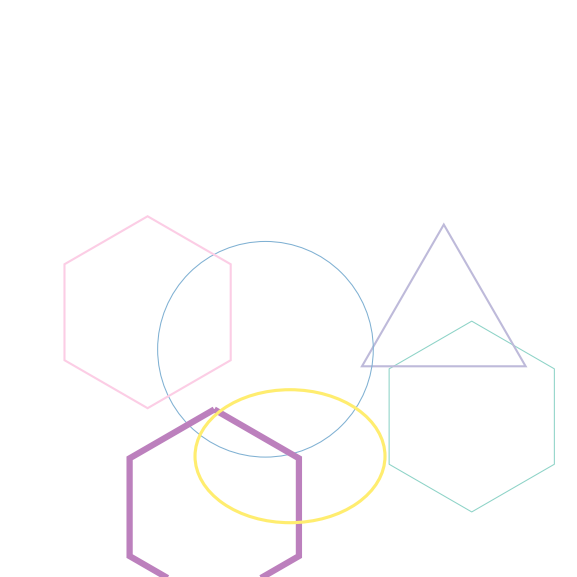[{"shape": "hexagon", "thickness": 0.5, "radius": 0.83, "center": [0.817, 0.278]}, {"shape": "triangle", "thickness": 1, "radius": 0.82, "center": [0.768, 0.447]}, {"shape": "circle", "thickness": 0.5, "radius": 0.93, "center": [0.46, 0.394]}, {"shape": "hexagon", "thickness": 1, "radius": 0.83, "center": [0.256, 0.458]}, {"shape": "hexagon", "thickness": 3, "radius": 0.85, "center": [0.371, 0.121]}, {"shape": "oval", "thickness": 1.5, "radius": 0.82, "center": [0.502, 0.209]}]